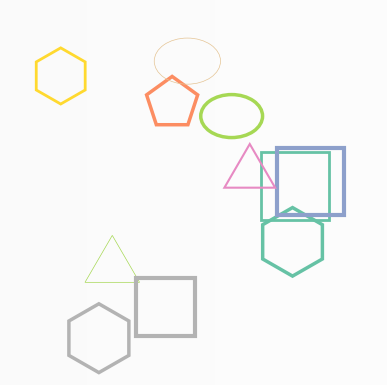[{"shape": "hexagon", "thickness": 2.5, "radius": 0.44, "center": [0.755, 0.372]}, {"shape": "square", "thickness": 2, "radius": 0.44, "center": [0.761, 0.517]}, {"shape": "pentagon", "thickness": 2.5, "radius": 0.35, "center": [0.444, 0.732]}, {"shape": "square", "thickness": 3, "radius": 0.44, "center": [0.801, 0.528]}, {"shape": "triangle", "thickness": 1.5, "radius": 0.38, "center": [0.645, 0.55]}, {"shape": "oval", "thickness": 2.5, "radius": 0.4, "center": [0.598, 0.698]}, {"shape": "triangle", "thickness": 0.5, "radius": 0.41, "center": [0.29, 0.307]}, {"shape": "hexagon", "thickness": 2, "radius": 0.36, "center": [0.157, 0.803]}, {"shape": "oval", "thickness": 0.5, "radius": 0.43, "center": [0.484, 0.841]}, {"shape": "hexagon", "thickness": 2.5, "radius": 0.45, "center": [0.255, 0.122]}, {"shape": "square", "thickness": 3, "radius": 0.38, "center": [0.427, 0.202]}]